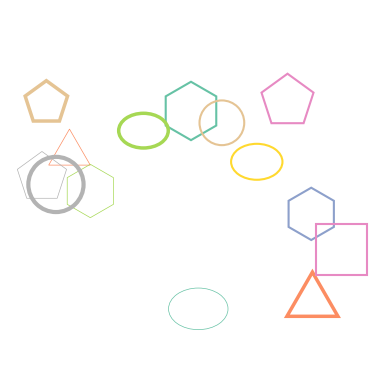[{"shape": "oval", "thickness": 0.5, "radius": 0.39, "center": [0.515, 0.198]}, {"shape": "hexagon", "thickness": 1.5, "radius": 0.38, "center": [0.496, 0.712]}, {"shape": "triangle", "thickness": 2.5, "radius": 0.38, "center": [0.811, 0.217]}, {"shape": "triangle", "thickness": 0.5, "radius": 0.31, "center": [0.18, 0.602]}, {"shape": "hexagon", "thickness": 1.5, "radius": 0.34, "center": [0.808, 0.445]}, {"shape": "pentagon", "thickness": 1.5, "radius": 0.36, "center": [0.747, 0.737]}, {"shape": "square", "thickness": 1.5, "radius": 0.33, "center": [0.888, 0.352]}, {"shape": "hexagon", "thickness": 0.5, "radius": 0.35, "center": [0.235, 0.504]}, {"shape": "oval", "thickness": 2.5, "radius": 0.32, "center": [0.373, 0.661]}, {"shape": "oval", "thickness": 1.5, "radius": 0.33, "center": [0.667, 0.58]}, {"shape": "circle", "thickness": 1.5, "radius": 0.29, "center": [0.576, 0.681]}, {"shape": "pentagon", "thickness": 2.5, "radius": 0.29, "center": [0.12, 0.733]}, {"shape": "pentagon", "thickness": 0.5, "radius": 0.34, "center": [0.109, 0.539]}, {"shape": "circle", "thickness": 3, "radius": 0.36, "center": [0.145, 0.521]}]